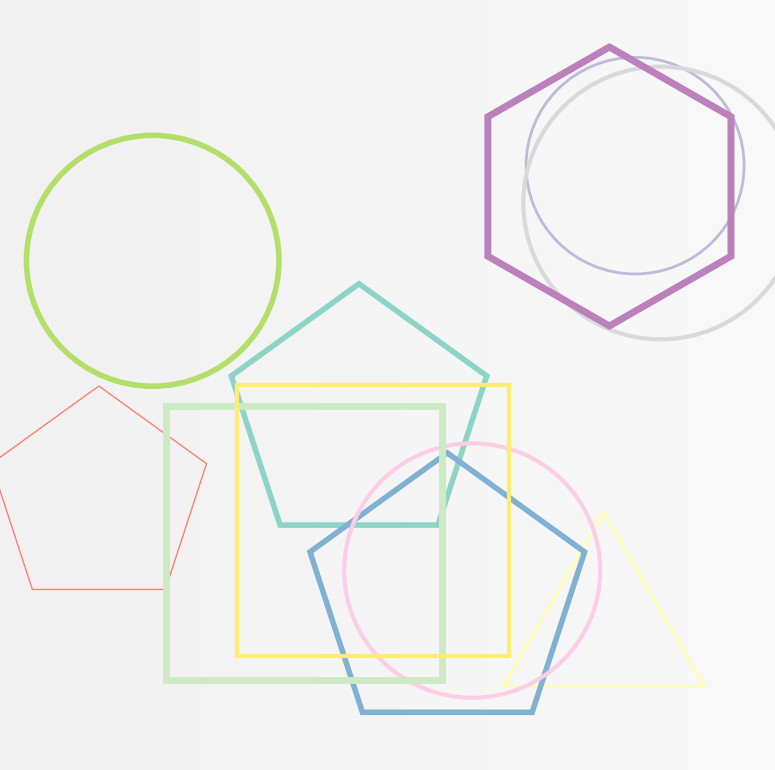[{"shape": "pentagon", "thickness": 2, "radius": 0.87, "center": [0.463, 0.458]}, {"shape": "triangle", "thickness": 1, "radius": 0.75, "center": [0.779, 0.184]}, {"shape": "circle", "thickness": 1, "radius": 0.7, "center": [0.819, 0.785]}, {"shape": "pentagon", "thickness": 0.5, "radius": 0.73, "center": [0.128, 0.353]}, {"shape": "pentagon", "thickness": 2, "radius": 0.93, "center": [0.577, 0.226]}, {"shape": "circle", "thickness": 2, "radius": 0.81, "center": [0.197, 0.661]}, {"shape": "circle", "thickness": 1.5, "radius": 0.83, "center": [0.609, 0.259]}, {"shape": "circle", "thickness": 1.5, "radius": 0.89, "center": [0.852, 0.736]}, {"shape": "hexagon", "thickness": 2.5, "radius": 0.91, "center": [0.786, 0.758]}, {"shape": "square", "thickness": 2.5, "radius": 0.89, "center": [0.392, 0.294]}, {"shape": "square", "thickness": 1.5, "radius": 0.88, "center": [0.481, 0.324]}]